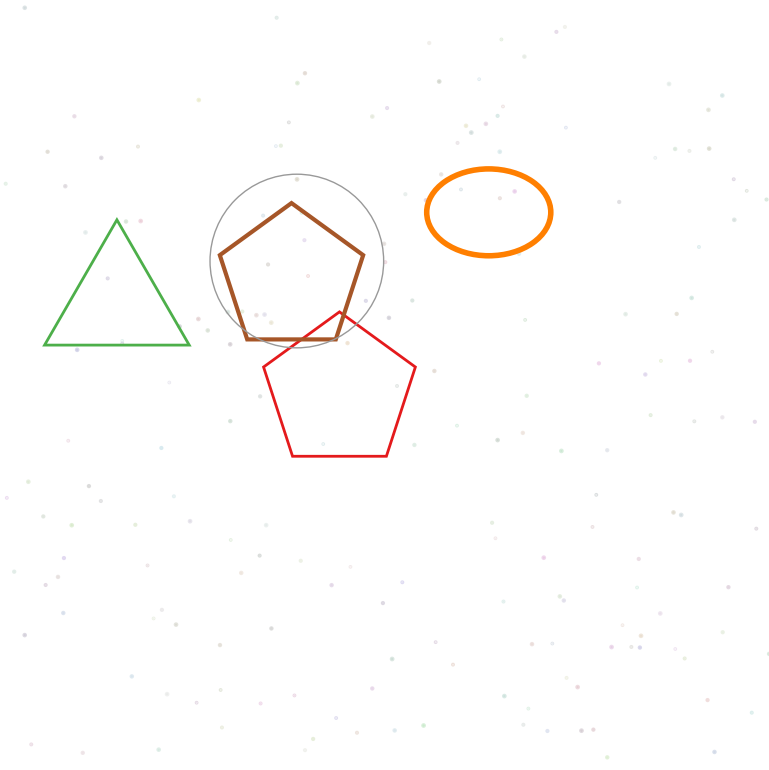[{"shape": "pentagon", "thickness": 1, "radius": 0.52, "center": [0.441, 0.491]}, {"shape": "triangle", "thickness": 1, "radius": 0.54, "center": [0.152, 0.606]}, {"shape": "oval", "thickness": 2, "radius": 0.4, "center": [0.635, 0.724]}, {"shape": "pentagon", "thickness": 1.5, "radius": 0.49, "center": [0.379, 0.638]}, {"shape": "circle", "thickness": 0.5, "radius": 0.56, "center": [0.386, 0.661]}]